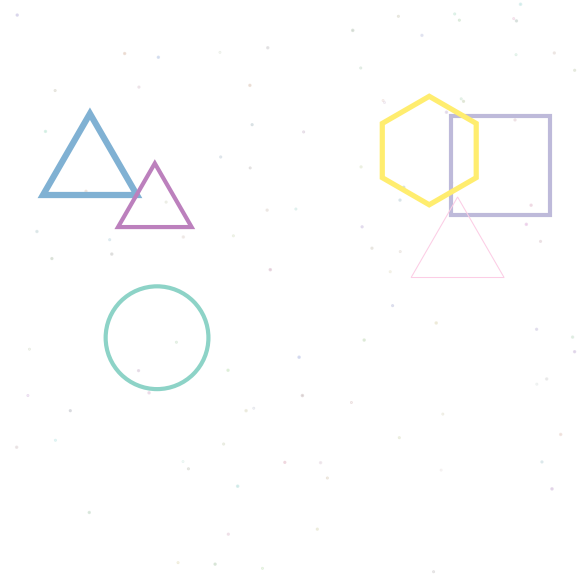[{"shape": "circle", "thickness": 2, "radius": 0.44, "center": [0.272, 0.414]}, {"shape": "square", "thickness": 2, "radius": 0.43, "center": [0.866, 0.712]}, {"shape": "triangle", "thickness": 3, "radius": 0.47, "center": [0.156, 0.708]}, {"shape": "triangle", "thickness": 0.5, "radius": 0.46, "center": [0.792, 0.565]}, {"shape": "triangle", "thickness": 2, "radius": 0.37, "center": [0.268, 0.643]}, {"shape": "hexagon", "thickness": 2.5, "radius": 0.47, "center": [0.743, 0.738]}]